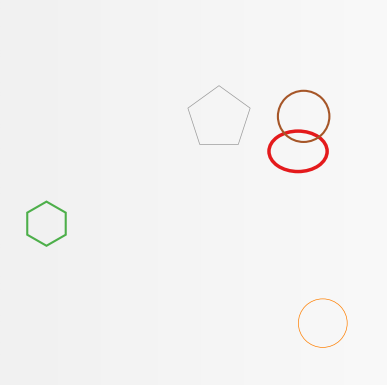[{"shape": "oval", "thickness": 2.5, "radius": 0.38, "center": [0.769, 0.607]}, {"shape": "hexagon", "thickness": 1.5, "radius": 0.29, "center": [0.12, 0.419]}, {"shape": "circle", "thickness": 0.5, "radius": 0.32, "center": [0.833, 0.161]}, {"shape": "circle", "thickness": 1.5, "radius": 0.33, "center": [0.784, 0.698]}, {"shape": "pentagon", "thickness": 0.5, "radius": 0.42, "center": [0.565, 0.693]}]